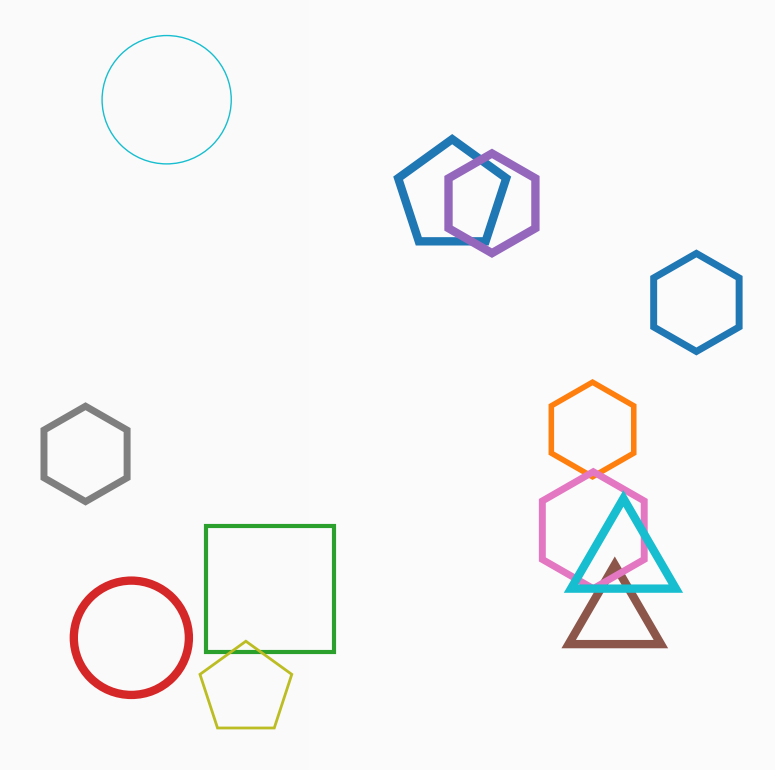[{"shape": "hexagon", "thickness": 2.5, "radius": 0.32, "center": [0.899, 0.607]}, {"shape": "pentagon", "thickness": 3, "radius": 0.37, "center": [0.583, 0.746]}, {"shape": "hexagon", "thickness": 2, "radius": 0.31, "center": [0.765, 0.442]}, {"shape": "square", "thickness": 1.5, "radius": 0.41, "center": [0.348, 0.235]}, {"shape": "circle", "thickness": 3, "radius": 0.37, "center": [0.169, 0.172]}, {"shape": "hexagon", "thickness": 3, "radius": 0.32, "center": [0.635, 0.736]}, {"shape": "triangle", "thickness": 3, "radius": 0.34, "center": [0.793, 0.198]}, {"shape": "hexagon", "thickness": 2.5, "radius": 0.38, "center": [0.766, 0.311]}, {"shape": "hexagon", "thickness": 2.5, "radius": 0.31, "center": [0.11, 0.41]}, {"shape": "pentagon", "thickness": 1, "radius": 0.31, "center": [0.317, 0.105]}, {"shape": "circle", "thickness": 0.5, "radius": 0.42, "center": [0.215, 0.87]}, {"shape": "triangle", "thickness": 3, "radius": 0.39, "center": [0.804, 0.275]}]